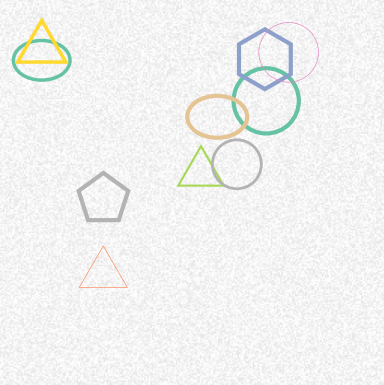[{"shape": "oval", "thickness": 2.5, "radius": 0.37, "center": [0.108, 0.843]}, {"shape": "circle", "thickness": 3, "radius": 0.42, "center": [0.691, 0.738]}, {"shape": "triangle", "thickness": 0.5, "radius": 0.36, "center": [0.268, 0.289]}, {"shape": "hexagon", "thickness": 3, "radius": 0.39, "center": [0.688, 0.846]}, {"shape": "circle", "thickness": 0.5, "radius": 0.39, "center": [0.75, 0.864]}, {"shape": "triangle", "thickness": 1.5, "radius": 0.34, "center": [0.522, 0.552]}, {"shape": "triangle", "thickness": 2.5, "radius": 0.36, "center": [0.108, 0.875]}, {"shape": "oval", "thickness": 3, "radius": 0.39, "center": [0.564, 0.697]}, {"shape": "circle", "thickness": 2, "radius": 0.32, "center": [0.615, 0.573]}, {"shape": "pentagon", "thickness": 3, "radius": 0.34, "center": [0.269, 0.483]}]